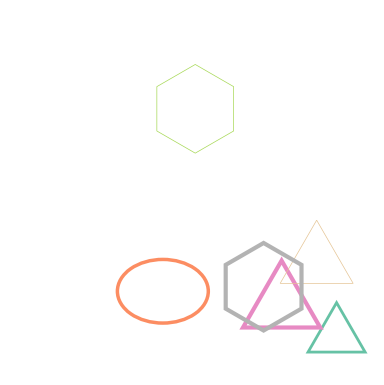[{"shape": "triangle", "thickness": 2, "radius": 0.43, "center": [0.874, 0.128]}, {"shape": "oval", "thickness": 2.5, "radius": 0.59, "center": [0.423, 0.244]}, {"shape": "triangle", "thickness": 3, "radius": 0.58, "center": [0.731, 0.207]}, {"shape": "hexagon", "thickness": 0.5, "radius": 0.58, "center": [0.507, 0.717]}, {"shape": "triangle", "thickness": 0.5, "radius": 0.55, "center": [0.822, 0.319]}, {"shape": "hexagon", "thickness": 3, "radius": 0.57, "center": [0.685, 0.255]}]